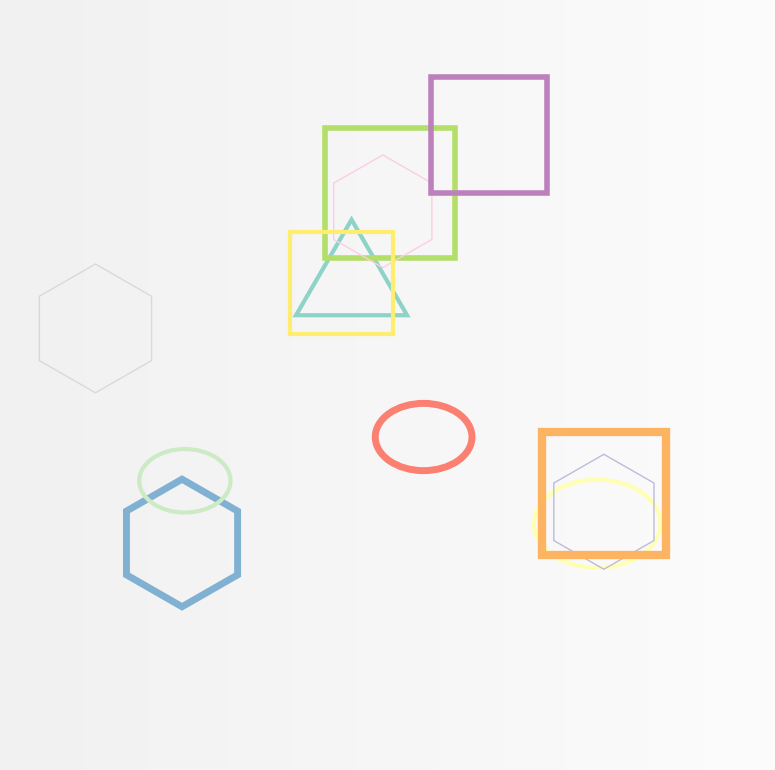[{"shape": "triangle", "thickness": 1.5, "radius": 0.41, "center": [0.454, 0.632]}, {"shape": "oval", "thickness": 1.5, "radius": 0.41, "center": [0.771, 0.32]}, {"shape": "hexagon", "thickness": 0.5, "radius": 0.37, "center": [0.779, 0.335]}, {"shape": "oval", "thickness": 2.5, "radius": 0.31, "center": [0.547, 0.432]}, {"shape": "hexagon", "thickness": 2.5, "radius": 0.41, "center": [0.235, 0.295]}, {"shape": "square", "thickness": 3, "radius": 0.4, "center": [0.78, 0.359]}, {"shape": "square", "thickness": 2, "radius": 0.42, "center": [0.503, 0.749]}, {"shape": "hexagon", "thickness": 0.5, "radius": 0.37, "center": [0.494, 0.726]}, {"shape": "hexagon", "thickness": 0.5, "radius": 0.42, "center": [0.123, 0.573]}, {"shape": "square", "thickness": 2, "radius": 0.37, "center": [0.631, 0.824]}, {"shape": "oval", "thickness": 1.5, "radius": 0.29, "center": [0.239, 0.376]}, {"shape": "square", "thickness": 1.5, "radius": 0.33, "center": [0.44, 0.632]}]